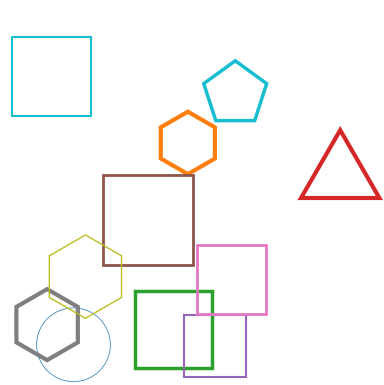[{"shape": "circle", "thickness": 0.5, "radius": 0.48, "center": [0.191, 0.104]}, {"shape": "hexagon", "thickness": 3, "radius": 0.41, "center": [0.488, 0.629]}, {"shape": "square", "thickness": 2.5, "radius": 0.5, "center": [0.452, 0.144]}, {"shape": "triangle", "thickness": 3, "radius": 0.59, "center": [0.884, 0.544]}, {"shape": "square", "thickness": 1.5, "radius": 0.4, "center": [0.558, 0.1]}, {"shape": "square", "thickness": 2, "radius": 0.58, "center": [0.385, 0.429]}, {"shape": "square", "thickness": 2, "radius": 0.45, "center": [0.602, 0.274]}, {"shape": "hexagon", "thickness": 3, "radius": 0.46, "center": [0.122, 0.157]}, {"shape": "hexagon", "thickness": 1, "radius": 0.54, "center": [0.222, 0.282]}, {"shape": "square", "thickness": 1.5, "radius": 0.52, "center": [0.134, 0.801]}, {"shape": "pentagon", "thickness": 2.5, "radius": 0.43, "center": [0.611, 0.756]}]